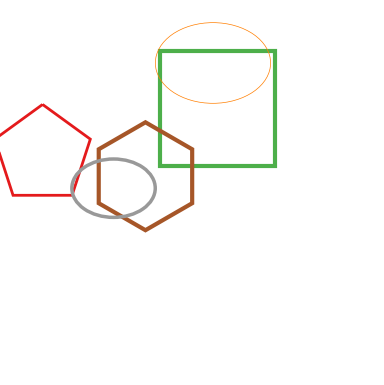[{"shape": "pentagon", "thickness": 2, "radius": 0.65, "center": [0.111, 0.598]}, {"shape": "square", "thickness": 3, "radius": 0.75, "center": [0.566, 0.719]}, {"shape": "oval", "thickness": 0.5, "radius": 0.75, "center": [0.553, 0.836]}, {"shape": "hexagon", "thickness": 3, "radius": 0.7, "center": [0.378, 0.542]}, {"shape": "oval", "thickness": 2.5, "radius": 0.54, "center": [0.295, 0.511]}]